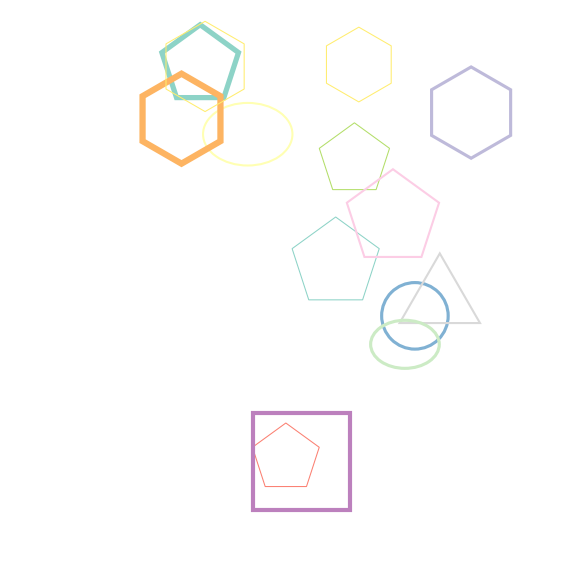[{"shape": "pentagon", "thickness": 2.5, "radius": 0.35, "center": [0.347, 0.887]}, {"shape": "pentagon", "thickness": 0.5, "radius": 0.4, "center": [0.581, 0.544]}, {"shape": "oval", "thickness": 1, "radius": 0.39, "center": [0.429, 0.767]}, {"shape": "hexagon", "thickness": 1.5, "radius": 0.4, "center": [0.816, 0.804]}, {"shape": "pentagon", "thickness": 0.5, "radius": 0.3, "center": [0.495, 0.206]}, {"shape": "circle", "thickness": 1.5, "radius": 0.29, "center": [0.718, 0.452]}, {"shape": "hexagon", "thickness": 3, "radius": 0.39, "center": [0.314, 0.794]}, {"shape": "pentagon", "thickness": 0.5, "radius": 0.32, "center": [0.614, 0.723]}, {"shape": "pentagon", "thickness": 1, "radius": 0.42, "center": [0.68, 0.622]}, {"shape": "triangle", "thickness": 1, "radius": 0.4, "center": [0.762, 0.48]}, {"shape": "square", "thickness": 2, "radius": 0.42, "center": [0.522, 0.2]}, {"shape": "oval", "thickness": 1.5, "radius": 0.3, "center": [0.701, 0.403]}, {"shape": "hexagon", "thickness": 0.5, "radius": 0.32, "center": [0.621, 0.887]}, {"shape": "hexagon", "thickness": 0.5, "radius": 0.39, "center": [0.355, 0.884]}]